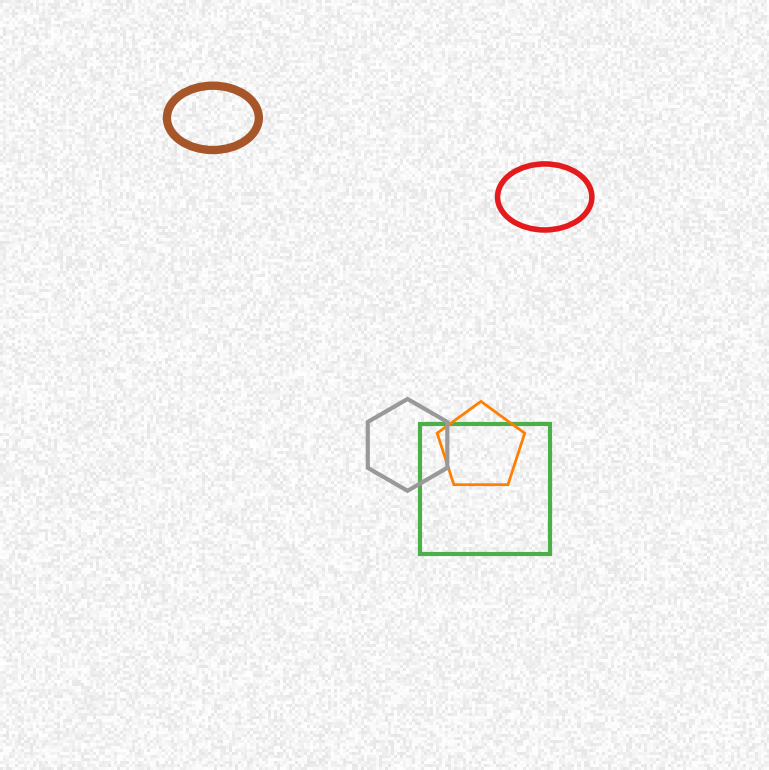[{"shape": "oval", "thickness": 2, "radius": 0.31, "center": [0.707, 0.744]}, {"shape": "square", "thickness": 1.5, "radius": 0.42, "center": [0.63, 0.365]}, {"shape": "pentagon", "thickness": 1, "radius": 0.3, "center": [0.625, 0.419]}, {"shape": "oval", "thickness": 3, "radius": 0.3, "center": [0.276, 0.847]}, {"shape": "hexagon", "thickness": 1.5, "radius": 0.3, "center": [0.529, 0.422]}]